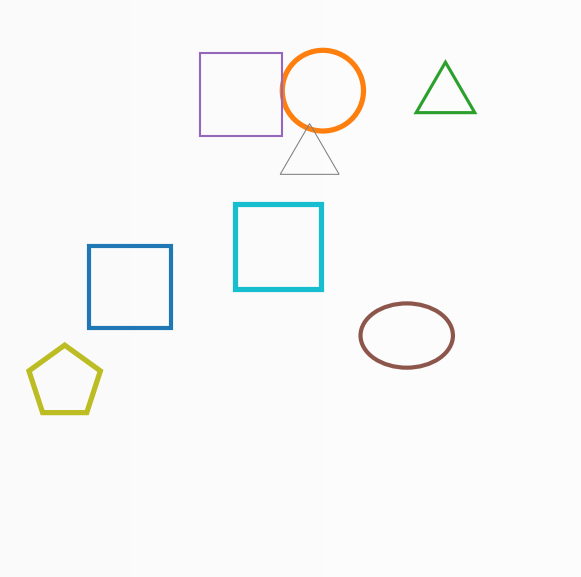[{"shape": "square", "thickness": 2, "radius": 0.36, "center": [0.224, 0.502]}, {"shape": "circle", "thickness": 2.5, "radius": 0.35, "center": [0.556, 0.842]}, {"shape": "triangle", "thickness": 1.5, "radius": 0.29, "center": [0.766, 0.833]}, {"shape": "square", "thickness": 1, "radius": 0.36, "center": [0.415, 0.835]}, {"shape": "oval", "thickness": 2, "radius": 0.4, "center": [0.7, 0.418]}, {"shape": "triangle", "thickness": 0.5, "radius": 0.29, "center": [0.533, 0.727]}, {"shape": "pentagon", "thickness": 2.5, "radius": 0.32, "center": [0.111, 0.337]}, {"shape": "square", "thickness": 2.5, "radius": 0.37, "center": [0.479, 0.572]}]